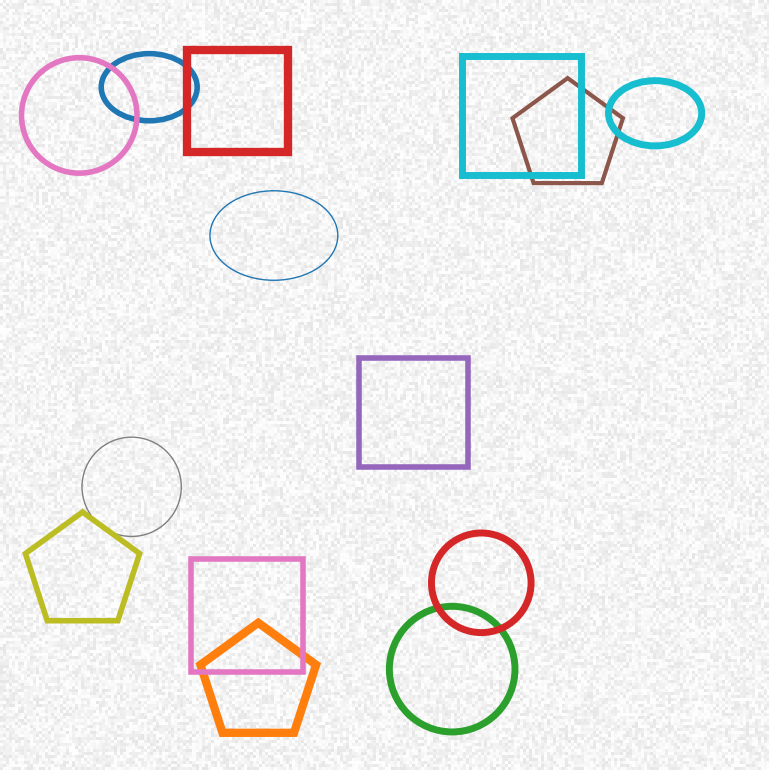[{"shape": "oval", "thickness": 0.5, "radius": 0.42, "center": [0.356, 0.694]}, {"shape": "oval", "thickness": 2, "radius": 0.31, "center": [0.194, 0.887]}, {"shape": "pentagon", "thickness": 3, "radius": 0.39, "center": [0.335, 0.112]}, {"shape": "circle", "thickness": 2.5, "radius": 0.41, "center": [0.587, 0.131]}, {"shape": "circle", "thickness": 2.5, "radius": 0.32, "center": [0.625, 0.243]}, {"shape": "square", "thickness": 3, "radius": 0.33, "center": [0.309, 0.869]}, {"shape": "square", "thickness": 2, "radius": 0.35, "center": [0.537, 0.464]}, {"shape": "pentagon", "thickness": 1.5, "radius": 0.38, "center": [0.737, 0.823]}, {"shape": "circle", "thickness": 2, "radius": 0.37, "center": [0.103, 0.85]}, {"shape": "square", "thickness": 2, "radius": 0.36, "center": [0.321, 0.201]}, {"shape": "circle", "thickness": 0.5, "radius": 0.32, "center": [0.171, 0.368]}, {"shape": "pentagon", "thickness": 2, "radius": 0.39, "center": [0.107, 0.257]}, {"shape": "oval", "thickness": 2.5, "radius": 0.3, "center": [0.851, 0.853]}, {"shape": "square", "thickness": 2.5, "radius": 0.39, "center": [0.678, 0.85]}]